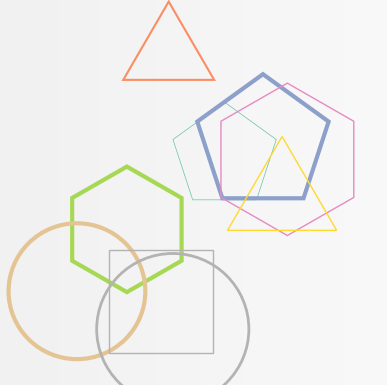[{"shape": "pentagon", "thickness": 0.5, "radius": 0.7, "center": [0.58, 0.594]}, {"shape": "triangle", "thickness": 1.5, "radius": 0.68, "center": [0.435, 0.86]}, {"shape": "pentagon", "thickness": 3, "radius": 0.89, "center": [0.679, 0.629]}, {"shape": "hexagon", "thickness": 1, "radius": 0.99, "center": [0.742, 0.586]}, {"shape": "hexagon", "thickness": 3, "radius": 0.82, "center": [0.327, 0.404]}, {"shape": "triangle", "thickness": 1, "radius": 0.81, "center": [0.728, 0.483]}, {"shape": "circle", "thickness": 3, "radius": 0.88, "center": [0.199, 0.244]}, {"shape": "circle", "thickness": 2, "radius": 0.98, "center": [0.446, 0.145]}, {"shape": "square", "thickness": 1, "radius": 0.67, "center": [0.416, 0.216]}]